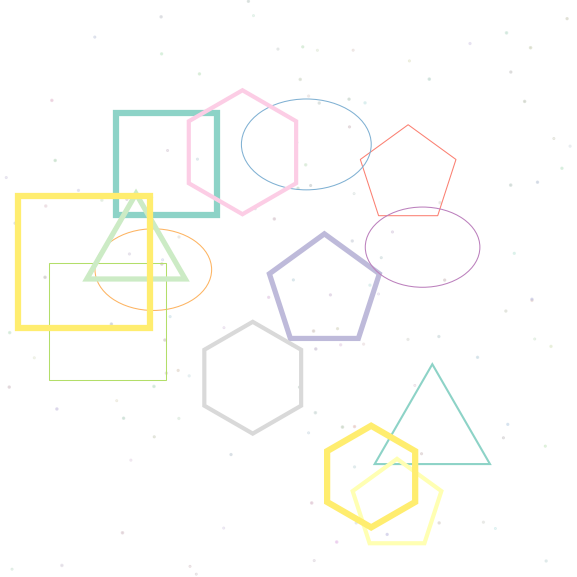[{"shape": "square", "thickness": 3, "radius": 0.44, "center": [0.288, 0.715]}, {"shape": "triangle", "thickness": 1, "radius": 0.58, "center": [0.749, 0.253]}, {"shape": "pentagon", "thickness": 2, "radius": 0.4, "center": [0.687, 0.124]}, {"shape": "pentagon", "thickness": 2.5, "radius": 0.5, "center": [0.562, 0.494]}, {"shape": "pentagon", "thickness": 0.5, "radius": 0.44, "center": [0.707, 0.696]}, {"shape": "oval", "thickness": 0.5, "radius": 0.56, "center": [0.53, 0.749]}, {"shape": "oval", "thickness": 0.5, "radius": 0.5, "center": [0.265, 0.532]}, {"shape": "square", "thickness": 0.5, "radius": 0.51, "center": [0.187, 0.443]}, {"shape": "hexagon", "thickness": 2, "radius": 0.54, "center": [0.42, 0.736]}, {"shape": "hexagon", "thickness": 2, "radius": 0.48, "center": [0.438, 0.345]}, {"shape": "oval", "thickness": 0.5, "radius": 0.5, "center": [0.732, 0.571]}, {"shape": "triangle", "thickness": 2.5, "radius": 0.49, "center": [0.236, 0.565]}, {"shape": "hexagon", "thickness": 3, "radius": 0.44, "center": [0.643, 0.174]}, {"shape": "square", "thickness": 3, "radius": 0.57, "center": [0.145, 0.545]}]